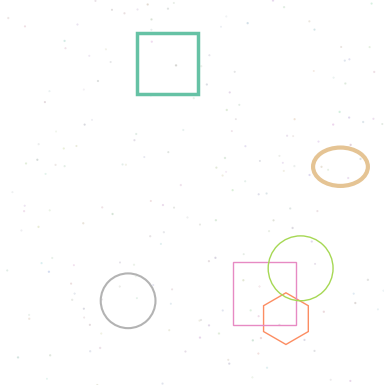[{"shape": "square", "thickness": 2.5, "radius": 0.4, "center": [0.435, 0.835]}, {"shape": "hexagon", "thickness": 1, "radius": 0.34, "center": [0.743, 0.172]}, {"shape": "square", "thickness": 1, "radius": 0.41, "center": [0.687, 0.237]}, {"shape": "circle", "thickness": 1, "radius": 0.42, "center": [0.781, 0.303]}, {"shape": "oval", "thickness": 3, "radius": 0.36, "center": [0.884, 0.567]}, {"shape": "circle", "thickness": 1.5, "radius": 0.36, "center": [0.333, 0.219]}]